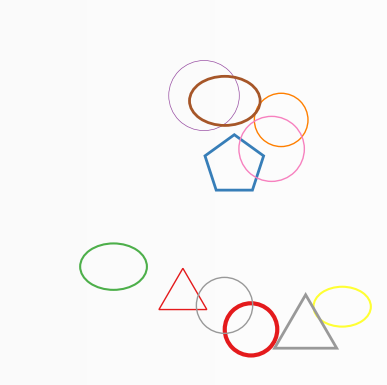[{"shape": "triangle", "thickness": 1, "radius": 0.36, "center": [0.472, 0.232]}, {"shape": "circle", "thickness": 3, "radius": 0.34, "center": [0.648, 0.144]}, {"shape": "pentagon", "thickness": 2, "radius": 0.4, "center": [0.605, 0.571]}, {"shape": "oval", "thickness": 1.5, "radius": 0.43, "center": [0.293, 0.307]}, {"shape": "circle", "thickness": 0.5, "radius": 0.46, "center": [0.527, 0.752]}, {"shape": "circle", "thickness": 1, "radius": 0.35, "center": [0.726, 0.689]}, {"shape": "oval", "thickness": 1.5, "radius": 0.37, "center": [0.883, 0.203]}, {"shape": "oval", "thickness": 2, "radius": 0.46, "center": [0.58, 0.738]}, {"shape": "circle", "thickness": 1, "radius": 0.42, "center": [0.701, 0.613]}, {"shape": "triangle", "thickness": 2, "radius": 0.46, "center": [0.789, 0.142]}, {"shape": "circle", "thickness": 1, "radius": 0.36, "center": [0.579, 0.207]}]